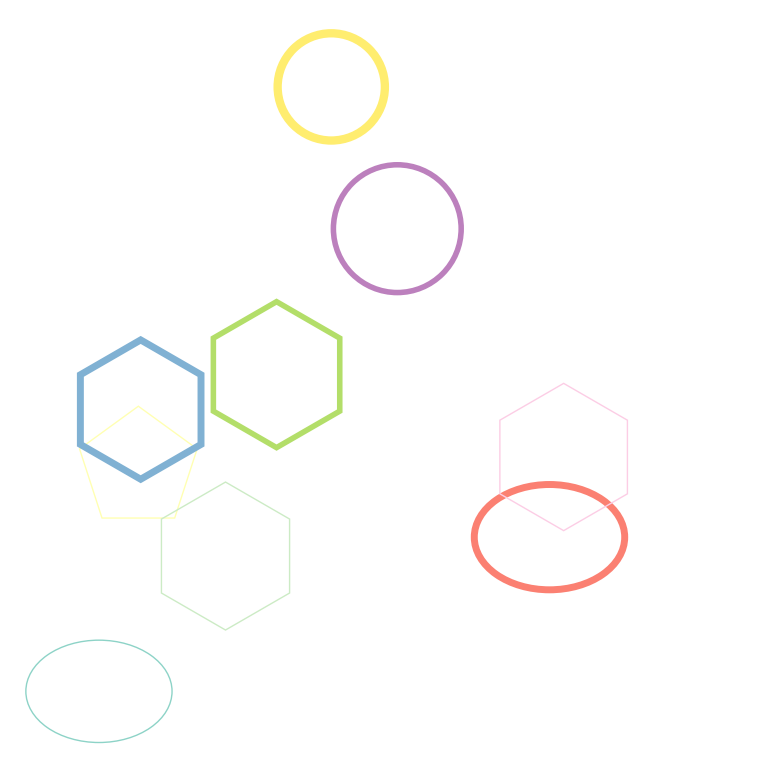[{"shape": "oval", "thickness": 0.5, "radius": 0.47, "center": [0.129, 0.102]}, {"shape": "pentagon", "thickness": 0.5, "radius": 0.4, "center": [0.18, 0.392]}, {"shape": "oval", "thickness": 2.5, "radius": 0.49, "center": [0.714, 0.302]}, {"shape": "hexagon", "thickness": 2.5, "radius": 0.45, "center": [0.183, 0.468]}, {"shape": "hexagon", "thickness": 2, "radius": 0.47, "center": [0.359, 0.513]}, {"shape": "hexagon", "thickness": 0.5, "radius": 0.48, "center": [0.732, 0.406]}, {"shape": "circle", "thickness": 2, "radius": 0.41, "center": [0.516, 0.703]}, {"shape": "hexagon", "thickness": 0.5, "radius": 0.48, "center": [0.293, 0.278]}, {"shape": "circle", "thickness": 3, "radius": 0.35, "center": [0.43, 0.887]}]